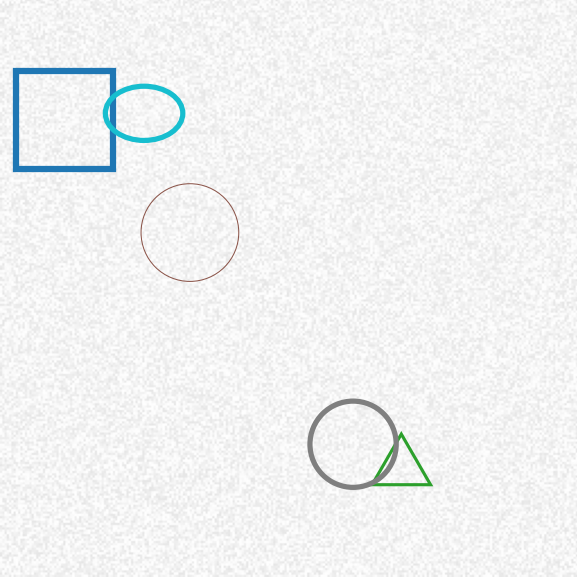[{"shape": "square", "thickness": 3, "radius": 0.42, "center": [0.112, 0.791]}, {"shape": "triangle", "thickness": 1.5, "radius": 0.29, "center": [0.695, 0.189]}, {"shape": "circle", "thickness": 0.5, "radius": 0.42, "center": [0.329, 0.596]}, {"shape": "circle", "thickness": 2.5, "radius": 0.37, "center": [0.611, 0.23]}, {"shape": "oval", "thickness": 2.5, "radius": 0.34, "center": [0.249, 0.803]}]